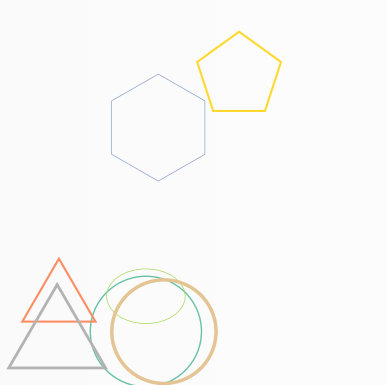[{"shape": "circle", "thickness": 1, "radius": 0.72, "center": [0.376, 0.139]}, {"shape": "triangle", "thickness": 1.5, "radius": 0.54, "center": [0.152, 0.219]}, {"shape": "hexagon", "thickness": 0.5, "radius": 0.69, "center": [0.408, 0.669]}, {"shape": "oval", "thickness": 0.5, "radius": 0.51, "center": [0.376, 0.231]}, {"shape": "pentagon", "thickness": 1.5, "radius": 0.57, "center": [0.617, 0.804]}, {"shape": "circle", "thickness": 2.5, "radius": 0.67, "center": [0.423, 0.139]}, {"shape": "triangle", "thickness": 2, "radius": 0.72, "center": [0.148, 0.116]}]